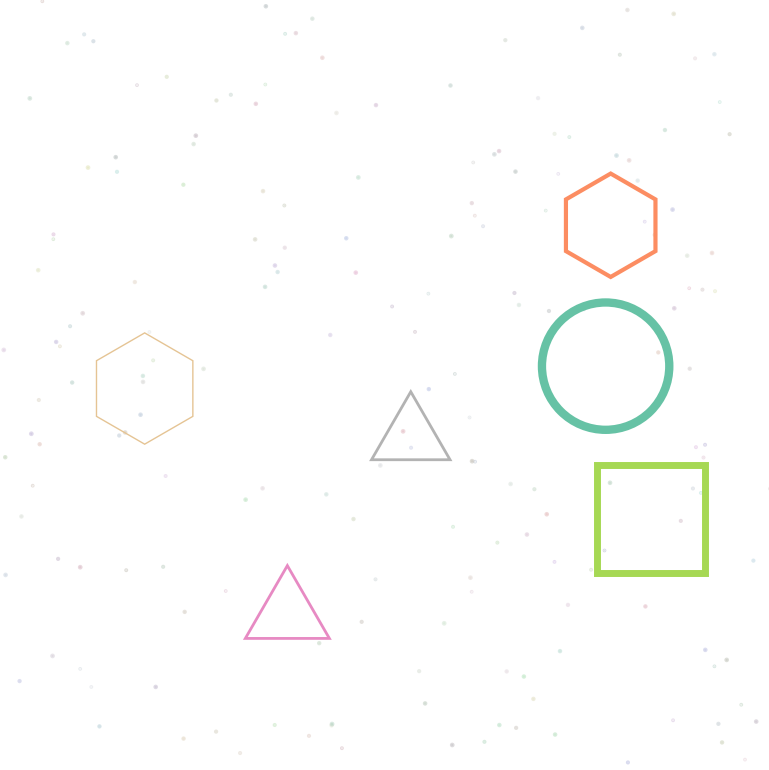[{"shape": "circle", "thickness": 3, "radius": 0.41, "center": [0.787, 0.524]}, {"shape": "hexagon", "thickness": 1.5, "radius": 0.34, "center": [0.793, 0.707]}, {"shape": "triangle", "thickness": 1, "radius": 0.32, "center": [0.373, 0.202]}, {"shape": "square", "thickness": 2.5, "radius": 0.35, "center": [0.846, 0.326]}, {"shape": "hexagon", "thickness": 0.5, "radius": 0.36, "center": [0.188, 0.495]}, {"shape": "triangle", "thickness": 1, "radius": 0.29, "center": [0.533, 0.432]}]